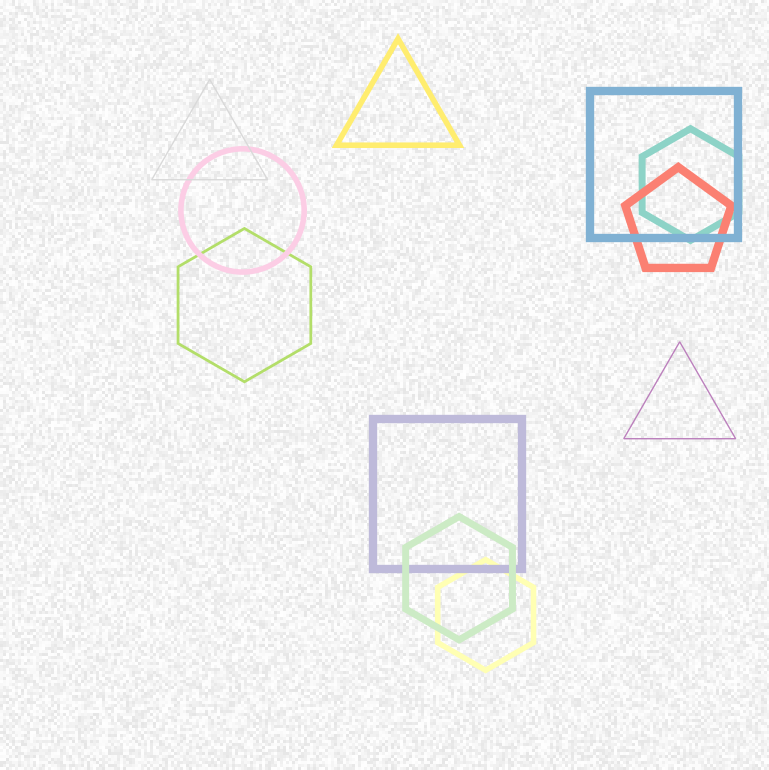[{"shape": "hexagon", "thickness": 2.5, "radius": 0.36, "center": [0.897, 0.76]}, {"shape": "hexagon", "thickness": 2, "radius": 0.36, "center": [0.631, 0.201]}, {"shape": "square", "thickness": 3, "radius": 0.48, "center": [0.581, 0.358]}, {"shape": "pentagon", "thickness": 3, "radius": 0.36, "center": [0.881, 0.711]}, {"shape": "square", "thickness": 3, "radius": 0.48, "center": [0.862, 0.786]}, {"shape": "hexagon", "thickness": 1, "radius": 0.5, "center": [0.317, 0.604]}, {"shape": "circle", "thickness": 2, "radius": 0.4, "center": [0.315, 0.727]}, {"shape": "triangle", "thickness": 0.5, "radius": 0.43, "center": [0.272, 0.81]}, {"shape": "triangle", "thickness": 0.5, "radius": 0.42, "center": [0.883, 0.472]}, {"shape": "hexagon", "thickness": 2.5, "radius": 0.4, "center": [0.596, 0.249]}, {"shape": "triangle", "thickness": 2, "radius": 0.46, "center": [0.517, 0.858]}]